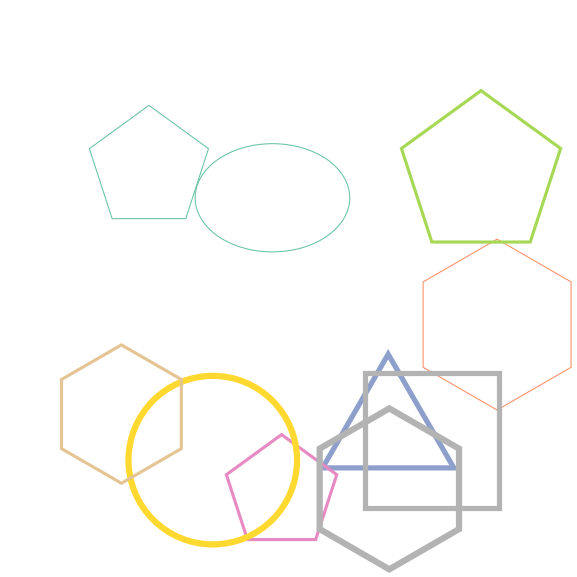[{"shape": "pentagon", "thickness": 0.5, "radius": 0.54, "center": [0.258, 0.708]}, {"shape": "oval", "thickness": 0.5, "radius": 0.67, "center": [0.472, 0.657]}, {"shape": "hexagon", "thickness": 0.5, "radius": 0.74, "center": [0.861, 0.437]}, {"shape": "triangle", "thickness": 2.5, "radius": 0.66, "center": [0.672, 0.255]}, {"shape": "pentagon", "thickness": 1.5, "radius": 0.5, "center": [0.488, 0.146]}, {"shape": "pentagon", "thickness": 1.5, "radius": 0.72, "center": [0.833, 0.697]}, {"shape": "circle", "thickness": 3, "radius": 0.73, "center": [0.368, 0.202]}, {"shape": "hexagon", "thickness": 1.5, "radius": 0.6, "center": [0.21, 0.282]}, {"shape": "square", "thickness": 2.5, "radius": 0.58, "center": [0.748, 0.236]}, {"shape": "hexagon", "thickness": 3, "radius": 0.7, "center": [0.674, 0.153]}]